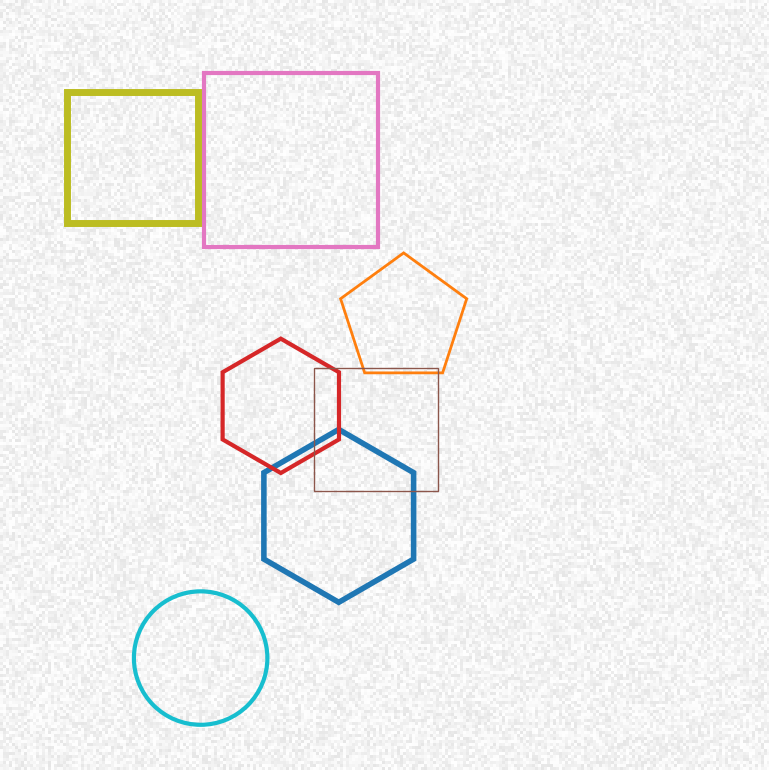[{"shape": "hexagon", "thickness": 2, "radius": 0.56, "center": [0.44, 0.33]}, {"shape": "pentagon", "thickness": 1, "radius": 0.43, "center": [0.524, 0.585]}, {"shape": "hexagon", "thickness": 1.5, "radius": 0.44, "center": [0.365, 0.473]}, {"shape": "square", "thickness": 0.5, "radius": 0.4, "center": [0.488, 0.442]}, {"shape": "square", "thickness": 1.5, "radius": 0.56, "center": [0.378, 0.792]}, {"shape": "square", "thickness": 2.5, "radius": 0.42, "center": [0.172, 0.795]}, {"shape": "circle", "thickness": 1.5, "radius": 0.43, "center": [0.261, 0.145]}]